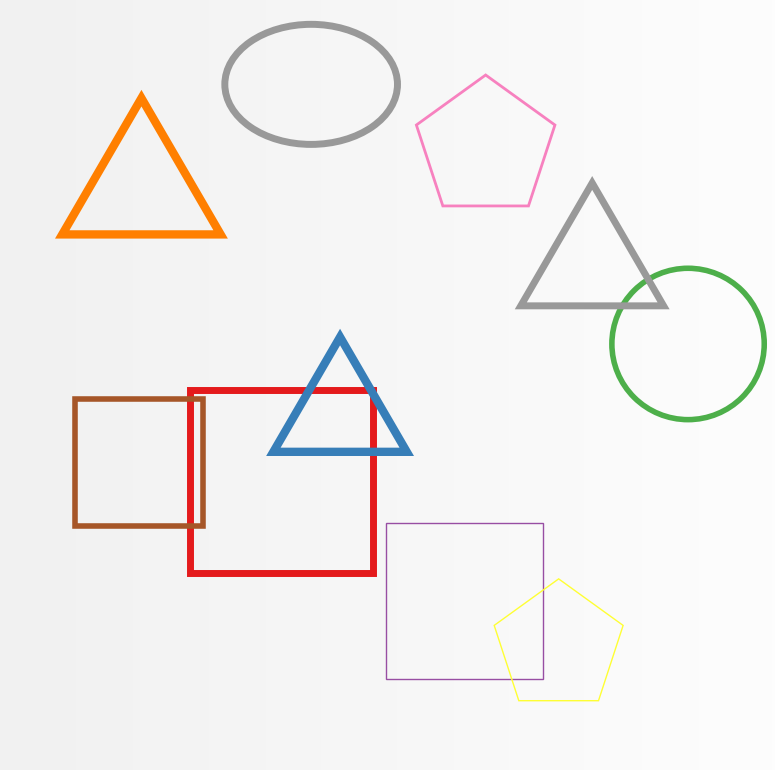[{"shape": "square", "thickness": 2.5, "radius": 0.59, "center": [0.363, 0.374]}, {"shape": "triangle", "thickness": 3, "radius": 0.5, "center": [0.439, 0.463]}, {"shape": "circle", "thickness": 2, "radius": 0.49, "center": [0.888, 0.553]}, {"shape": "square", "thickness": 0.5, "radius": 0.51, "center": [0.599, 0.219]}, {"shape": "triangle", "thickness": 3, "radius": 0.59, "center": [0.183, 0.755]}, {"shape": "pentagon", "thickness": 0.5, "radius": 0.44, "center": [0.721, 0.161]}, {"shape": "square", "thickness": 2, "radius": 0.41, "center": [0.179, 0.399]}, {"shape": "pentagon", "thickness": 1, "radius": 0.47, "center": [0.627, 0.809]}, {"shape": "oval", "thickness": 2.5, "radius": 0.56, "center": [0.401, 0.89]}, {"shape": "triangle", "thickness": 2.5, "radius": 0.53, "center": [0.764, 0.656]}]